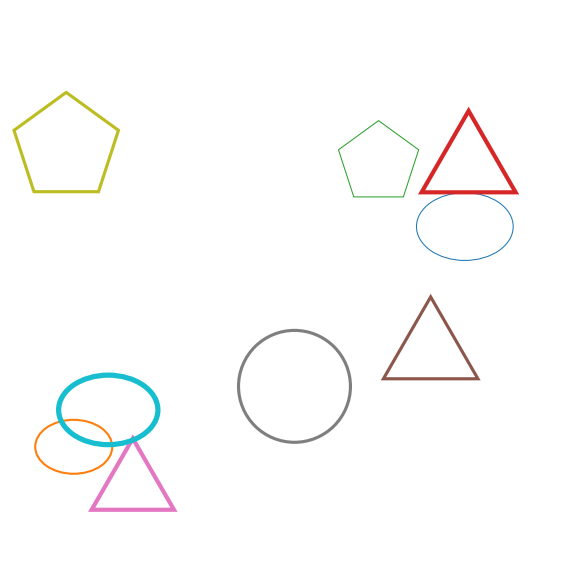[{"shape": "oval", "thickness": 0.5, "radius": 0.42, "center": [0.805, 0.607]}, {"shape": "oval", "thickness": 1, "radius": 0.33, "center": [0.128, 0.225]}, {"shape": "pentagon", "thickness": 0.5, "radius": 0.36, "center": [0.656, 0.717]}, {"shape": "triangle", "thickness": 2, "radius": 0.47, "center": [0.811, 0.713]}, {"shape": "triangle", "thickness": 1.5, "radius": 0.47, "center": [0.746, 0.39]}, {"shape": "triangle", "thickness": 2, "radius": 0.41, "center": [0.23, 0.158]}, {"shape": "circle", "thickness": 1.5, "radius": 0.48, "center": [0.51, 0.33]}, {"shape": "pentagon", "thickness": 1.5, "radius": 0.48, "center": [0.115, 0.744]}, {"shape": "oval", "thickness": 2.5, "radius": 0.43, "center": [0.187, 0.289]}]